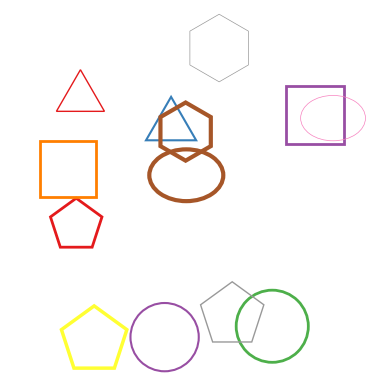[{"shape": "pentagon", "thickness": 2, "radius": 0.35, "center": [0.198, 0.415]}, {"shape": "triangle", "thickness": 1, "radius": 0.36, "center": [0.209, 0.747]}, {"shape": "triangle", "thickness": 1.5, "radius": 0.38, "center": [0.444, 0.673]}, {"shape": "circle", "thickness": 2, "radius": 0.47, "center": [0.707, 0.153]}, {"shape": "circle", "thickness": 1.5, "radius": 0.44, "center": [0.428, 0.124]}, {"shape": "square", "thickness": 2, "radius": 0.38, "center": [0.817, 0.7]}, {"shape": "square", "thickness": 2, "radius": 0.36, "center": [0.177, 0.562]}, {"shape": "pentagon", "thickness": 2.5, "radius": 0.45, "center": [0.245, 0.116]}, {"shape": "oval", "thickness": 3, "radius": 0.48, "center": [0.484, 0.545]}, {"shape": "hexagon", "thickness": 3, "radius": 0.38, "center": [0.482, 0.658]}, {"shape": "oval", "thickness": 0.5, "radius": 0.42, "center": [0.865, 0.693]}, {"shape": "hexagon", "thickness": 0.5, "radius": 0.44, "center": [0.569, 0.875]}, {"shape": "pentagon", "thickness": 1, "radius": 0.43, "center": [0.603, 0.182]}]